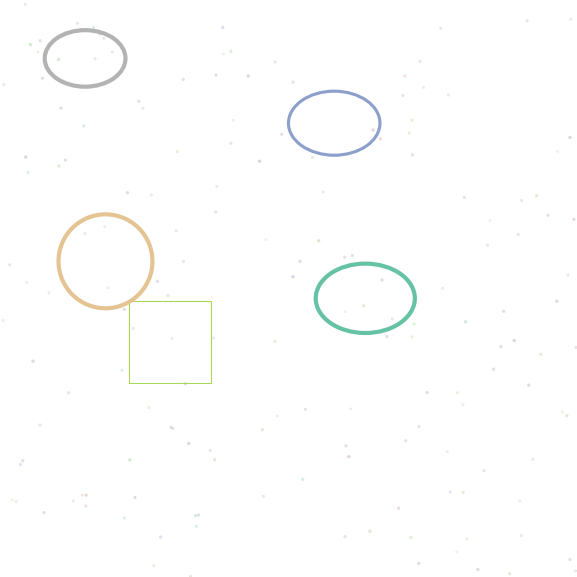[{"shape": "oval", "thickness": 2, "radius": 0.43, "center": [0.633, 0.483]}, {"shape": "oval", "thickness": 1.5, "radius": 0.4, "center": [0.579, 0.786]}, {"shape": "square", "thickness": 0.5, "radius": 0.36, "center": [0.295, 0.407]}, {"shape": "circle", "thickness": 2, "radius": 0.41, "center": [0.183, 0.547]}, {"shape": "oval", "thickness": 2, "radius": 0.35, "center": [0.147, 0.898]}]